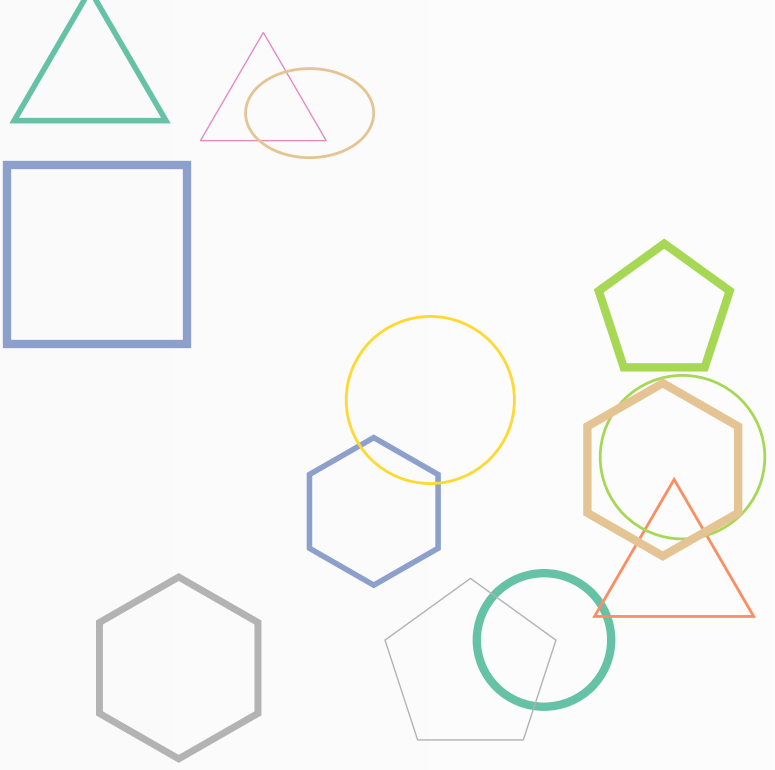[{"shape": "circle", "thickness": 3, "radius": 0.43, "center": [0.702, 0.169]}, {"shape": "triangle", "thickness": 2, "radius": 0.57, "center": [0.116, 0.9]}, {"shape": "triangle", "thickness": 1, "radius": 0.59, "center": [0.87, 0.259]}, {"shape": "square", "thickness": 3, "radius": 0.58, "center": [0.125, 0.669]}, {"shape": "hexagon", "thickness": 2, "radius": 0.48, "center": [0.482, 0.336]}, {"shape": "triangle", "thickness": 0.5, "radius": 0.47, "center": [0.34, 0.864]}, {"shape": "pentagon", "thickness": 3, "radius": 0.44, "center": [0.857, 0.595]}, {"shape": "circle", "thickness": 1, "radius": 0.53, "center": [0.881, 0.406]}, {"shape": "circle", "thickness": 1, "radius": 0.54, "center": [0.555, 0.481]}, {"shape": "hexagon", "thickness": 3, "radius": 0.56, "center": [0.855, 0.39]}, {"shape": "oval", "thickness": 1, "radius": 0.41, "center": [0.4, 0.853]}, {"shape": "hexagon", "thickness": 2.5, "radius": 0.59, "center": [0.231, 0.133]}, {"shape": "pentagon", "thickness": 0.5, "radius": 0.58, "center": [0.607, 0.133]}]